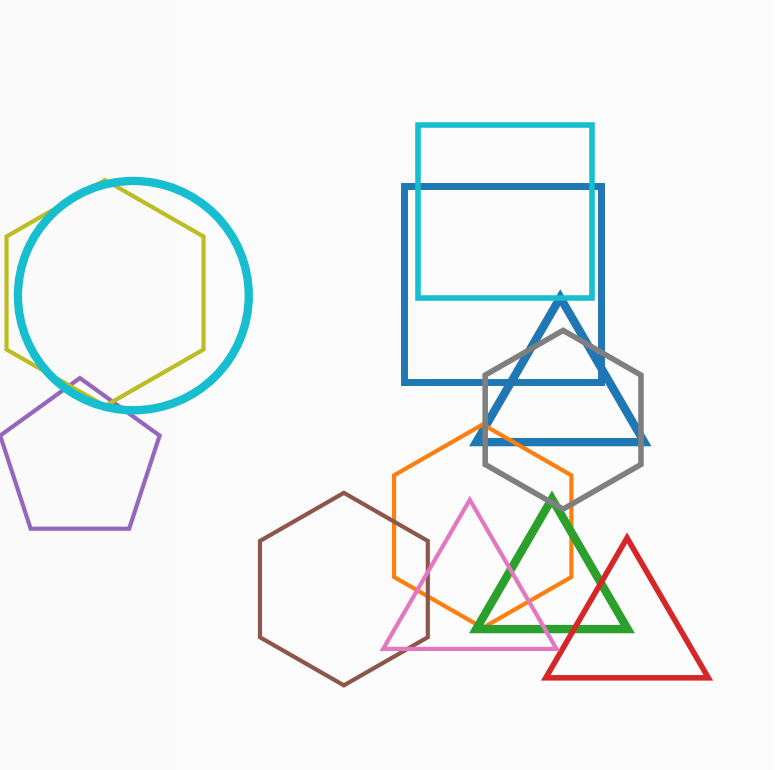[{"shape": "square", "thickness": 2.5, "radius": 0.64, "center": [0.648, 0.631]}, {"shape": "triangle", "thickness": 3, "radius": 0.63, "center": [0.723, 0.488]}, {"shape": "hexagon", "thickness": 1.5, "radius": 0.66, "center": [0.623, 0.317]}, {"shape": "triangle", "thickness": 3, "radius": 0.56, "center": [0.712, 0.239]}, {"shape": "triangle", "thickness": 2, "radius": 0.61, "center": [0.809, 0.18]}, {"shape": "pentagon", "thickness": 1.5, "radius": 0.54, "center": [0.103, 0.401]}, {"shape": "hexagon", "thickness": 1.5, "radius": 0.63, "center": [0.444, 0.235]}, {"shape": "triangle", "thickness": 1.5, "radius": 0.65, "center": [0.606, 0.222]}, {"shape": "hexagon", "thickness": 2, "radius": 0.58, "center": [0.727, 0.455]}, {"shape": "hexagon", "thickness": 1.5, "radius": 0.73, "center": [0.136, 0.619]}, {"shape": "circle", "thickness": 3, "radius": 0.74, "center": [0.172, 0.616]}, {"shape": "square", "thickness": 2, "radius": 0.56, "center": [0.651, 0.726]}]